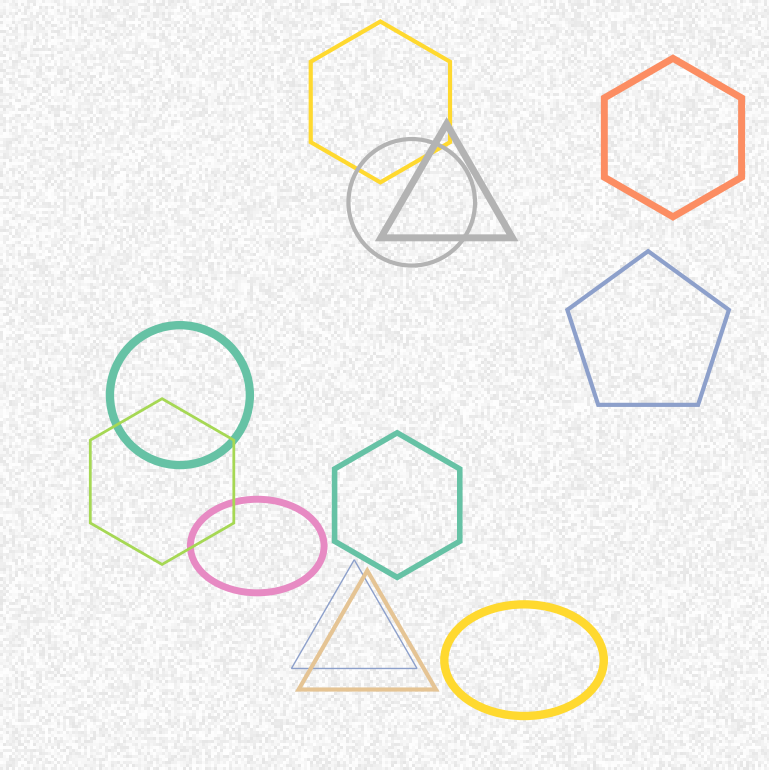[{"shape": "hexagon", "thickness": 2, "radius": 0.47, "center": [0.516, 0.344]}, {"shape": "circle", "thickness": 3, "radius": 0.45, "center": [0.234, 0.487]}, {"shape": "hexagon", "thickness": 2.5, "radius": 0.51, "center": [0.874, 0.821]}, {"shape": "pentagon", "thickness": 1.5, "radius": 0.55, "center": [0.842, 0.563]}, {"shape": "triangle", "thickness": 0.5, "radius": 0.47, "center": [0.46, 0.179]}, {"shape": "oval", "thickness": 2.5, "radius": 0.43, "center": [0.334, 0.291]}, {"shape": "hexagon", "thickness": 1, "radius": 0.54, "center": [0.21, 0.375]}, {"shape": "hexagon", "thickness": 1.5, "radius": 0.52, "center": [0.494, 0.868]}, {"shape": "oval", "thickness": 3, "radius": 0.52, "center": [0.681, 0.143]}, {"shape": "triangle", "thickness": 1.5, "radius": 0.51, "center": [0.477, 0.156]}, {"shape": "triangle", "thickness": 2.5, "radius": 0.49, "center": [0.58, 0.74]}, {"shape": "circle", "thickness": 1.5, "radius": 0.41, "center": [0.535, 0.737]}]